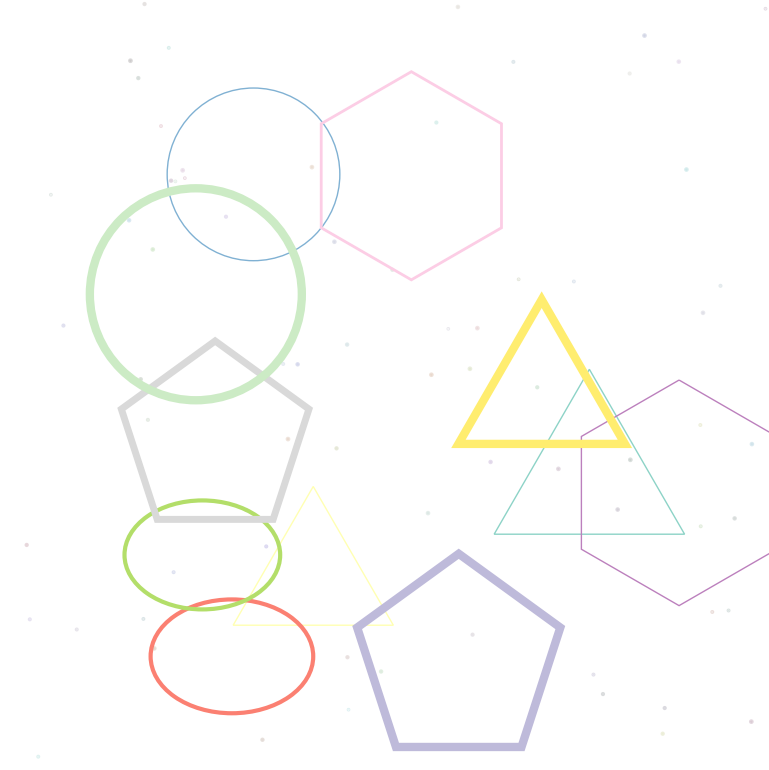[{"shape": "triangle", "thickness": 0.5, "radius": 0.71, "center": [0.765, 0.378]}, {"shape": "triangle", "thickness": 0.5, "radius": 0.6, "center": [0.407, 0.248]}, {"shape": "pentagon", "thickness": 3, "radius": 0.69, "center": [0.596, 0.142]}, {"shape": "oval", "thickness": 1.5, "radius": 0.53, "center": [0.301, 0.148]}, {"shape": "circle", "thickness": 0.5, "radius": 0.56, "center": [0.329, 0.774]}, {"shape": "oval", "thickness": 1.5, "radius": 0.51, "center": [0.263, 0.279]}, {"shape": "hexagon", "thickness": 1, "radius": 0.68, "center": [0.534, 0.772]}, {"shape": "pentagon", "thickness": 2.5, "radius": 0.64, "center": [0.279, 0.429]}, {"shape": "hexagon", "thickness": 0.5, "radius": 0.73, "center": [0.882, 0.36]}, {"shape": "circle", "thickness": 3, "radius": 0.69, "center": [0.254, 0.618]}, {"shape": "triangle", "thickness": 3, "radius": 0.62, "center": [0.703, 0.486]}]